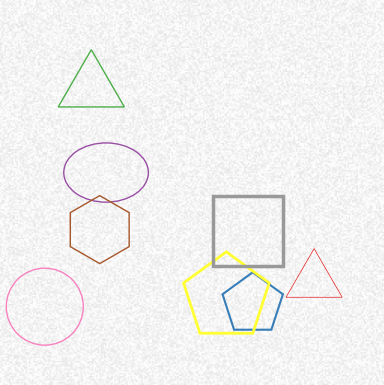[{"shape": "triangle", "thickness": 0.5, "radius": 0.42, "center": [0.816, 0.27]}, {"shape": "pentagon", "thickness": 1.5, "radius": 0.41, "center": [0.656, 0.21]}, {"shape": "triangle", "thickness": 1, "radius": 0.5, "center": [0.237, 0.772]}, {"shape": "oval", "thickness": 1, "radius": 0.55, "center": [0.275, 0.552]}, {"shape": "pentagon", "thickness": 2, "radius": 0.58, "center": [0.588, 0.229]}, {"shape": "hexagon", "thickness": 1, "radius": 0.44, "center": [0.259, 0.404]}, {"shape": "circle", "thickness": 1, "radius": 0.5, "center": [0.116, 0.203]}, {"shape": "square", "thickness": 2.5, "radius": 0.45, "center": [0.643, 0.4]}]